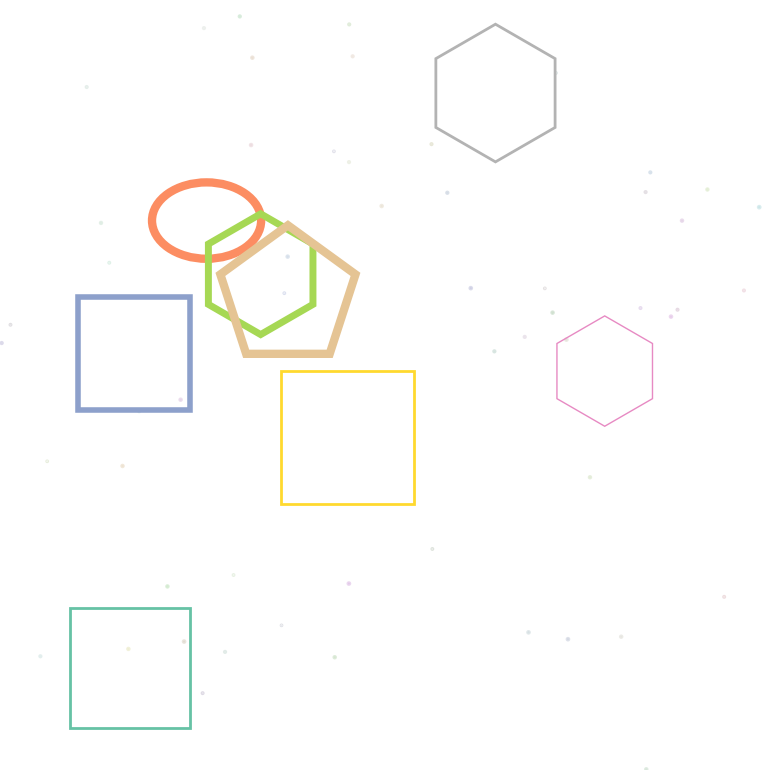[{"shape": "square", "thickness": 1, "radius": 0.39, "center": [0.169, 0.132]}, {"shape": "oval", "thickness": 3, "radius": 0.35, "center": [0.268, 0.714]}, {"shape": "square", "thickness": 2, "radius": 0.36, "center": [0.174, 0.541]}, {"shape": "hexagon", "thickness": 0.5, "radius": 0.36, "center": [0.785, 0.518]}, {"shape": "hexagon", "thickness": 2.5, "radius": 0.39, "center": [0.339, 0.644]}, {"shape": "square", "thickness": 1, "radius": 0.43, "center": [0.451, 0.432]}, {"shape": "pentagon", "thickness": 3, "radius": 0.46, "center": [0.374, 0.615]}, {"shape": "hexagon", "thickness": 1, "radius": 0.45, "center": [0.643, 0.879]}]